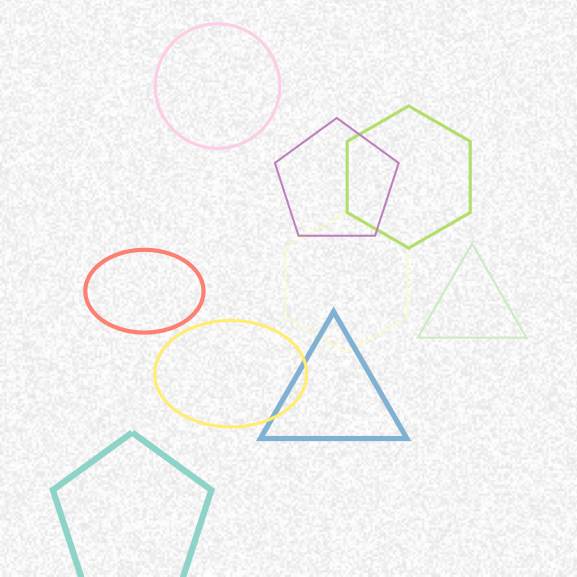[{"shape": "pentagon", "thickness": 3, "radius": 0.72, "center": [0.229, 0.106]}, {"shape": "hexagon", "thickness": 0.5, "radius": 0.61, "center": [0.601, 0.511]}, {"shape": "oval", "thickness": 2, "radius": 0.51, "center": [0.25, 0.495]}, {"shape": "triangle", "thickness": 2.5, "radius": 0.73, "center": [0.578, 0.313]}, {"shape": "hexagon", "thickness": 1.5, "radius": 0.62, "center": [0.708, 0.693]}, {"shape": "circle", "thickness": 1.5, "radius": 0.54, "center": [0.377, 0.85]}, {"shape": "pentagon", "thickness": 1, "radius": 0.56, "center": [0.583, 0.682]}, {"shape": "triangle", "thickness": 1, "radius": 0.54, "center": [0.817, 0.469]}, {"shape": "oval", "thickness": 1.5, "radius": 0.66, "center": [0.399, 0.352]}]